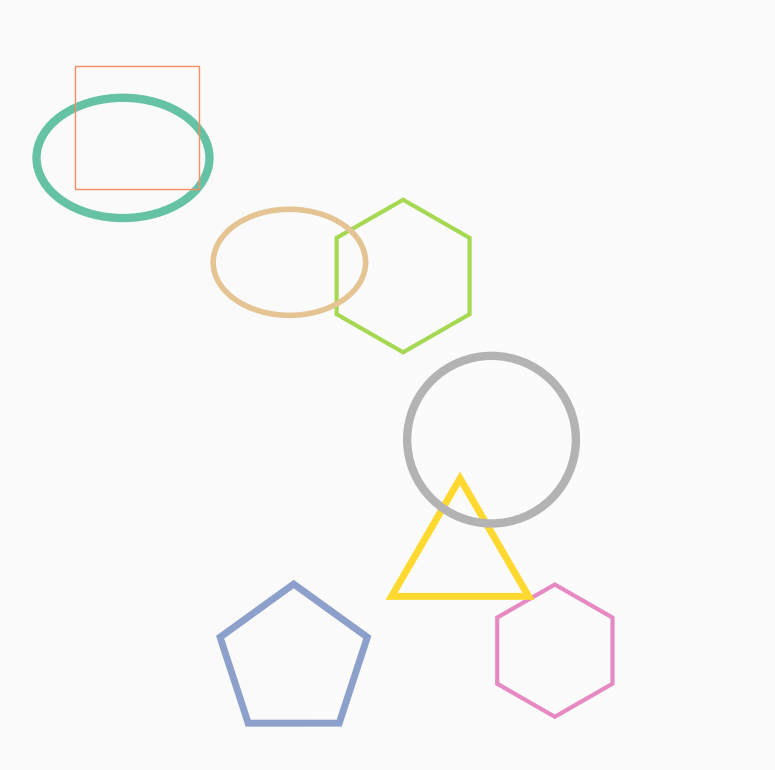[{"shape": "oval", "thickness": 3, "radius": 0.56, "center": [0.159, 0.795]}, {"shape": "square", "thickness": 0.5, "radius": 0.4, "center": [0.177, 0.834]}, {"shape": "pentagon", "thickness": 2.5, "radius": 0.5, "center": [0.379, 0.142]}, {"shape": "hexagon", "thickness": 1.5, "radius": 0.43, "center": [0.716, 0.155]}, {"shape": "hexagon", "thickness": 1.5, "radius": 0.5, "center": [0.52, 0.642]}, {"shape": "triangle", "thickness": 2.5, "radius": 0.51, "center": [0.594, 0.277]}, {"shape": "oval", "thickness": 2, "radius": 0.49, "center": [0.373, 0.659]}, {"shape": "circle", "thickness": 3, "radius": 0.54, "center": [0.634, 0.429]}]